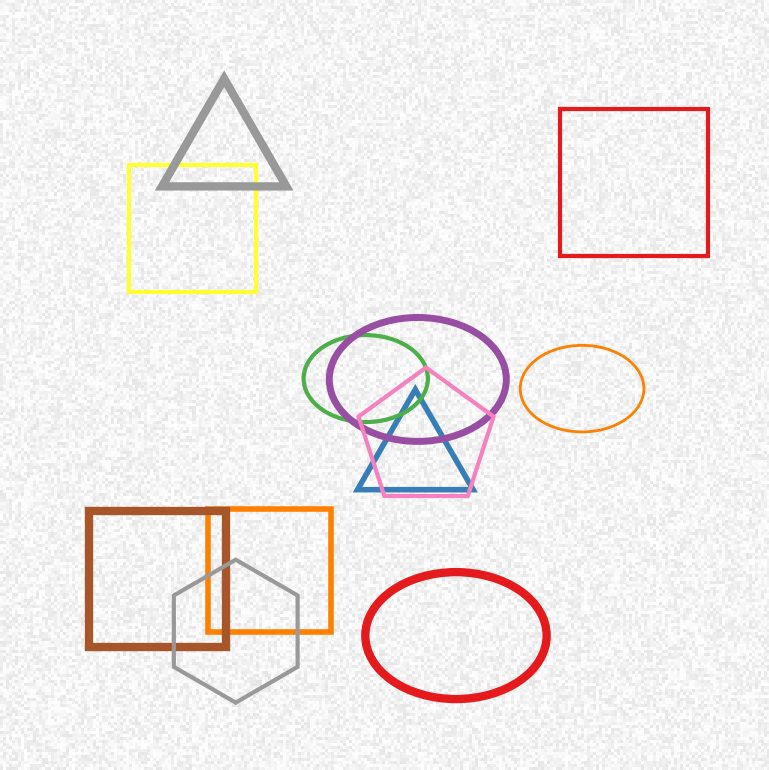[{"shape": "oval", "thickness": 3, "radius": 0.59, "center": [0.592, 0.175]}, {"shape": "square", "thickness": 1.5, "radius": 0.48, "center": [0.823, 0.763]}, {"shape": "triangle", "thickness": 2, "radius": 0.43, "center": [0.539, 0.407]}, {"shape": "oval", "thickness": 1.5, "radius": 0.4, "center": [0.475, 0.508]}, {"shape": "oval", "thickness": 2.5, "radius": 0.57, "center": [0.543, 0.507]}, {"shape": "square", "thickness": 2, "radius": 0.4, "center": [0.35, 0.259]}, {"shape": "oval", "thickness": 1, "radius": 0.4, "center": [0.756, 0.495]}, {"shape": "square", "thickness": 1.5, "radius": 0.41, "center": [0.25, 0.703]}, {"shape": "square", "thickness": 3, "radius": 0.44, "center": [0.204, 0.248]}, {"shape": "pentagon", "thickness": 1.5, "radius": 0.46, "center": [0.553, 0.43]}, {"shape": "triangle", "thickness": 3, "radius": 0.47, "center": [0.291, 0.805]}, {"shape": "hexagon", "thickness": 1.5, "radius": 0.46, "center": [0.306, 0.18]}]